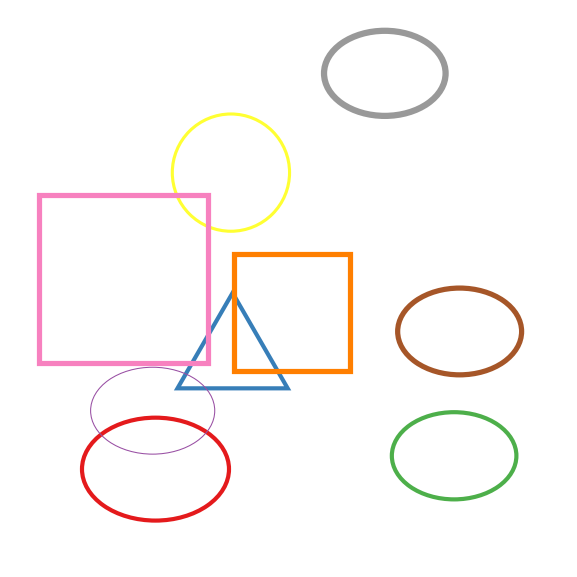[{"shape": "oval", "thickness": 2, "radius": 0.64, "center": [0.269, 0.187]}, {"shape": "triangle", "thickness": 2, "radius": 0.55, "center": [0.403, 0.382]}, {"shape": "oval", "thickness": 2, "radius": 0.54, "center": [0.786, 0.21]}, {"shape": "oval", "thickness": 0.5, "radius": 0.54, "center": [0.264, 0.288]}, {"shape": "square", "thickness": 2.5, "radius": 0.5, "center": [0.506, 0.458]}, {"shape": "circle", "thickness": 1.5, "radius": 0.51, "center": [0.4, 0.7]}, {"shape": "oval", "thickness": 2.5, "radius": 0.54, "center": [0.796, 0.425]}, {"shape": "square", "thickness": 2.5, "radius": 0.73, "center": [0.214, 0.517]}, {"shape": "oval", "thickness": 3, "radius": 0.53, "center": [0.666, 0.872]}]